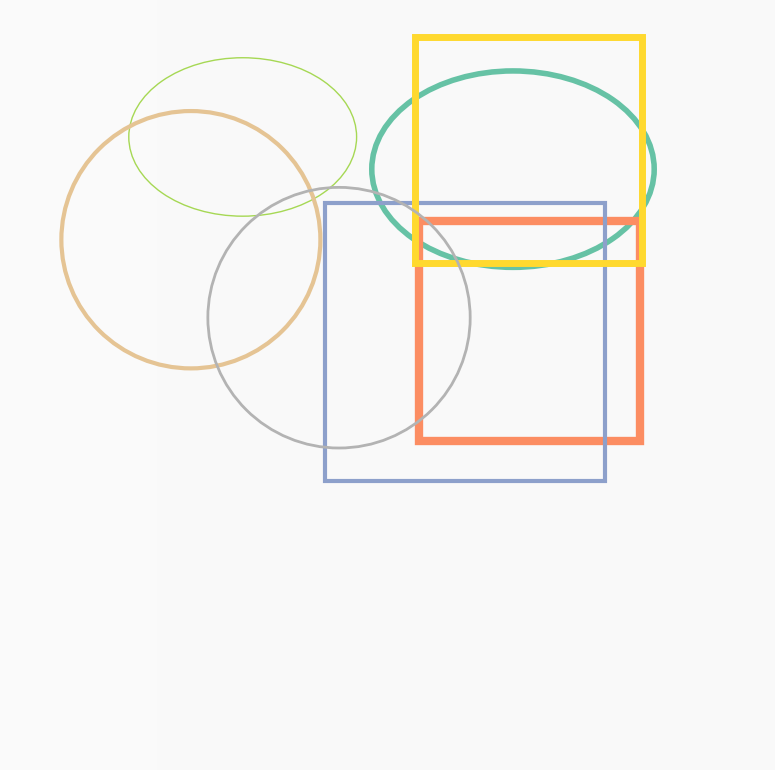[{"shape": "oval", "thickness": 2, "radius": 0.91, "center": [0.662, 0.78]}, {"shape": "square", "thickness": 3, "radius": 0.72, "center": [0.683, 0.57]}, {"shape": "square", "thickness": 1.5, "radius": 0.9, "center": [0.6, 0.555]}, {"shape": "oval", "thickness": 0.5, "radius": 0.73, "center": [0.313, 0.822]}, {"shape": "square", "thickness": 2.5, "radius": 0.73, "center": [0.681, 0.805]}, {"shape": "circle", "thickness": 1.5, "radius": 0.84, "center": [0.246, 0.689]}, {"shape": "circle", "thickness": 1, "radius": 0.85, "center": [0.437, 0.587]}]